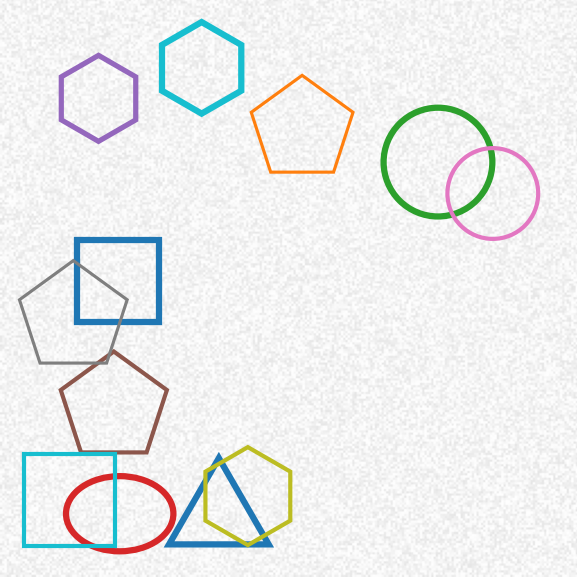[{"shape": "triangle", "thickness": 3, "radius": 0.5, "center": [0.379, 0.106]}, {"shape": "square", "thickness": 3, "radius": 0.36, "center": [0.204, 0.512]}, {"shape": "pentagon", "thickness": 1.5, "radius": 0.46, "center": [0.523, 0.776]}, {"shape": "circle", "thickness": 3, "radius": 0.47, "center": [0.758, 0.718]}, {"shape": "oval", "thickness": 3, "radius": 0.46, "center": [0.207, 0.11]}, {"shape": "hexagon", "thickness": 2.5, "radius": 0.37, "center": [0.171, 0.829]}, {"shape": "pentagon", "thickness": 2, "radius": 0.48, "center": [0.197, 0.294]}, {"shape": "circle", "thickness": 2, "radius": 0.39, "center": [0.853, 0.664]}, {"shape": "pentagon", "thickness": 1.5, "radius": 0.49, "center": [0.127, 0.45]}, {"shape": "hexagon", "thickness": 2, "radius": 0.42, "center": [0.429, 0.14]}, {"shape": "square", "thickness": 2, "radius": 0.4, "center": [0.12, 0.133]}, {"shape": "hexagon", "thickness": 3, "radius": 0.4, "center": [0.349, 0.882]}]